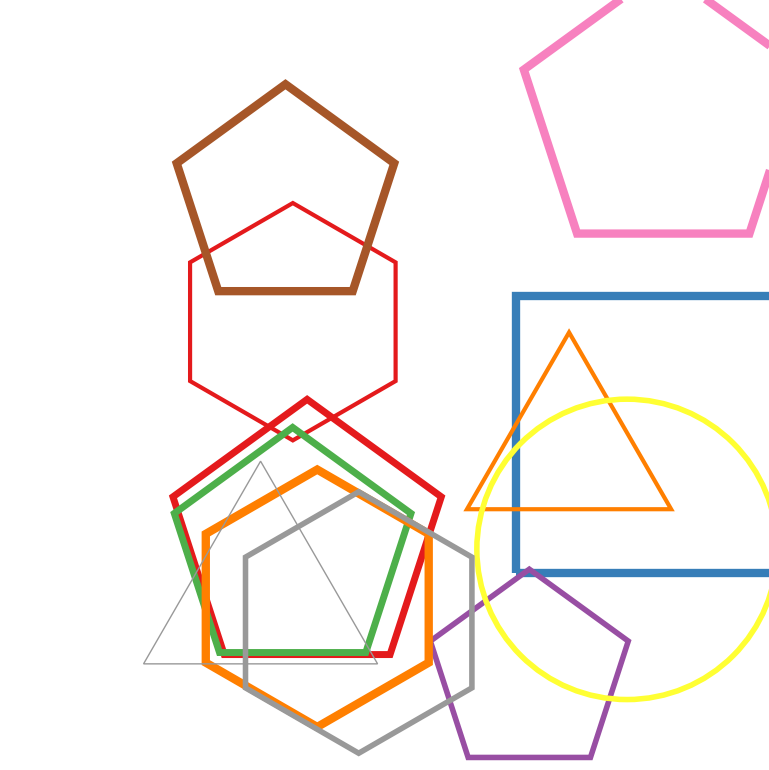[{"shape": "pentagon", "thickness": 2.5, "radius": 0.92, "center": [0.399, 0.298]}, {"shape": "hexagon", "thickness": 1.5, "radius": 0.77, "center": [0.38, 0.582]}, {"shape": "square", "thickness": 3, "radius": 0.9, "center": [0.849, 0.436]}, {"shape": "pentagon", "thickness": 2.5, "radius": 0.81, "center": [0.38, 0.283]}, {"shape": "pentagon", "thickness": 2, "radius": 0.68, "center": [0.687, 0.126]}, {"shape": "triangle", "thickness": 1.5, "radius": 0.77, "center": [0.739, 0.415]}, {"shape": "hexagon", "thickness": 3, "radius": 0.84, "center": [0.412, 0.223]}, {"shape": "circle", "thickness": 2, "radius": 0.98, "center": [0.814, 0.287]}, {"shape": "pentagon", "thickness": 3, "radius": 0.74, "center": [0.371, 0.742]}, {"shape": "pentagon", "thickness": 3, "radius": 0.95, "center": [0.861, 0.851]}, {"shape": "hexagon", "thickness": 2, "radius": 0.85, "center": [0.466, 0.192]}, {"shape": "triangle", "thickness": 0.5, "radius": 0.88, "center": [0.338, 0.226]}]